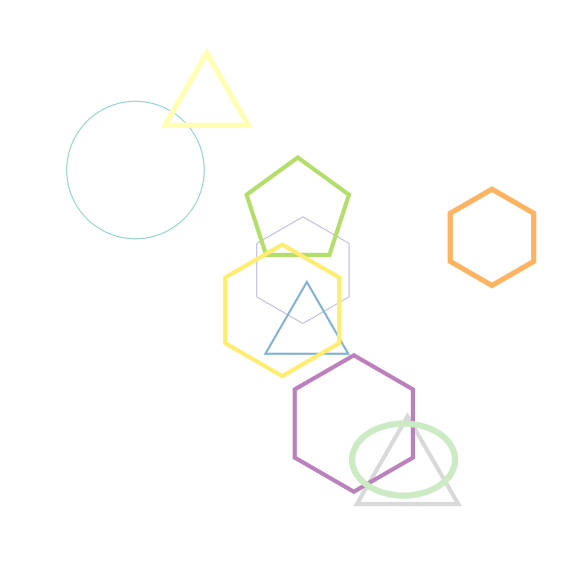[{"shape": "circle", "thickness": 0.5, "radius": 0.6, "center": [0.235, 0.705]}, {"shape": "triangle", "thickness": 2.5, "radius": 0.42, "center": [0.358, 0.824]}, {"shape": "hexagon", "thickness": 0.5, "radius": 0.46, "center": [0.525, 0.531]}, {"shape": "triangle", "thickness": 1, "radius": 0.41, "center": [0.531, 0.428]}, {"shape": "hexagon", "thickness": 2.5, "radius": 0.42, "center": [0.852, 0.588]}, {"shape": "pentagon", "thickness": 2, "radius": 0.47, "center": [0.516, 0.633]}, {"shape": "triangle", "thickness": 2, "radius": 0.51, "center": [0.706, 0.177]}, {"shape": "hexagon", "thickness": 2, "radius": 0.59, "center": [0.613, 0.266]}, {"shape": "oval", "thickness": 3, "radius": 0.45, "center": [0.699, 0.203]}, {"shape": "hexagon", "thickness": 2, "radius": 0.57, "center": [0.489, 0.462]}]